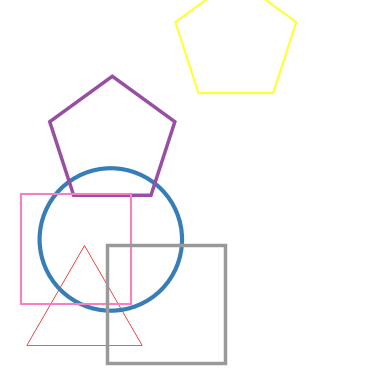[{"shape": "triangle", "thickness": 0.5, "radius": 0.86, "center": [0.219, 0.189]}, {"shape": "circle", "thickness": 3, "radius": 0.93, "center": [0.288, 0.378]}, {"shape": "pentagon", "thickness": 2.5, "radius": 0.85, "center": [0.292, 0.631]}, {"shape": "pentagon", "thickness": 1.5, "radius": 0.83, "center": [0.612, 0.892]}, {"shape": "square", "thickness": 1.5, "radius": 0.71, "center": [0.197, 0.353]}, {"shape": "square", "thickness": 2.5, "radius": 0.76, "center": [0.431, 0.21]}]